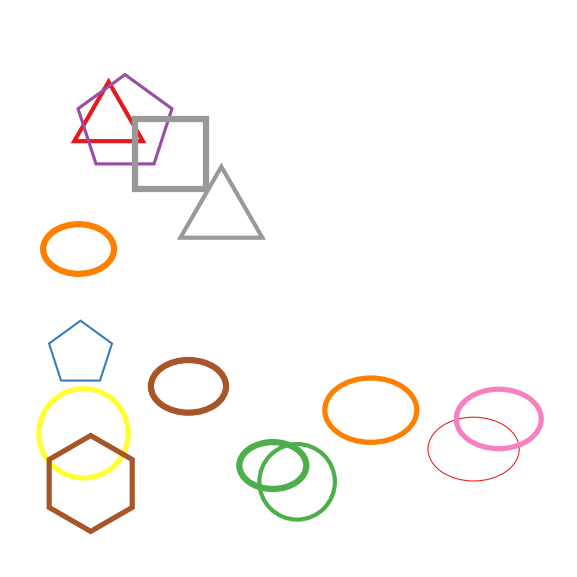[{"shape": "oval", "thickness": 0.5, "radius": 0.39, "center": [0.82, 0.221]}, {"shape": "triangle", "thickness": 2, "radius": 0.34, "center": [0.188, 0.789]}, {"shape": "pentagon", "thickness": 1, "radius": 0.29, "center": [0.139, 0.387]}, {"shape": "oval", "thickness": 3, "radius": 0.29, "center": [0.472, 0.193]}, {"shape": "circle", "thickness": 2, "radius": 0.33, "center": [0.514, 0.165]}, {"shape": "pentagon", "thickness": 1.5, "radius": 0.43, "center": [0.216, 0.784]}, {"shape": "oval", "thickness": 3, "radius": 0.31, "center": [0.136, 0.568]}, {"shape": "oval", "thickness": 2.5, "radius": 0.4, "center": [0.642, 0.289]}, {"shape": "circle", "thickness": 2.5, "radius": 0.39, "center": [0.145, 0.249]}, {"shape": "hexagon", "thickness": 2.5, "radius": 0.41, "center": [0.157, 0.162]}, {"shape": "oval", "thickness": 3, "radius": 0.33, "center": [0.326, 0.33]}, {"shape": "oval", "thickness": 2.5, "radius": 0.37, "center": [0.864, 0.274]}, {"shape": "triangle", "thickness": 2, "radius": 0.41, "center": [0.383, 0.629]}, {"shape": "square", "thickness": 3, "radius": 0.3, "center": [0.295, 0.732]}]